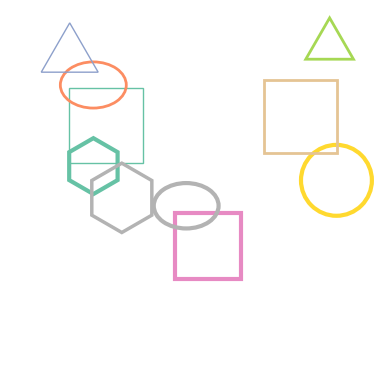[{"shape": "hexagon", "thickness": 3, "radius": 0.36, "center": [0.243, 0.569]}, {"shape": "square", "thickness": 1, "radius": 0.49, "center": [0.275, 0.674]}, {"shape": "oval", "thickness": 2, "radius": 0.43, "center": [0.242, 0.779]}, {"shape": "triangle", "thickness": 1, "radius": 0.43, "center": [0.181, 0.855]}, {"shape": "square", "thickness": 3, "radius": 0.43, "center": [0.541, 0.361]}, {"shape": "triangle", "thickness": 2, "radius": 0.36, "center": [0.856, 0.882]}, {"shape": "circle", "thickness": 3, "radius": 0.46, "center": [0.874, 0.532]}, {"shape": "square", "thickness": 2, "radius": 0.47, "center": [0.781, 0.698]}, {"shape": "oval", "thickness": 3, "radius": 0.42, "center": [0.484, 0.466]}, {"shape": "hexagon", "thickness": 2.5, "radius": 0.45, "center": [0.316, 0.486]}]